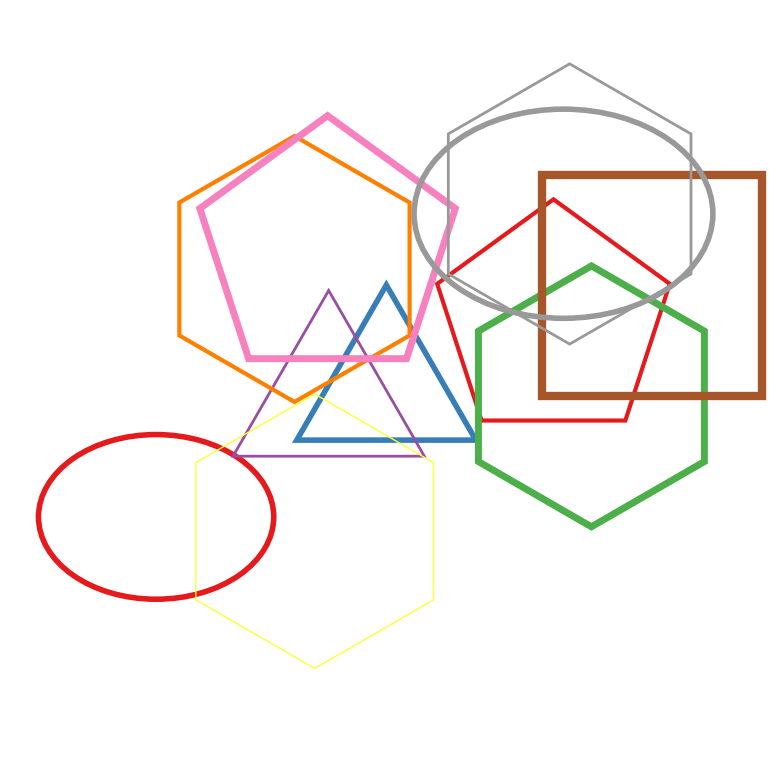[{"shape": "oval", "thickness": 2, "radius": 0.76, "center": [0.203, 0.329]}, {"shape": "pentagon", "thickness": 1.5, "radius": 0.79, "center": [0.719, 0.582]}, {"shape": "triangle", "thickness": 2, "radius": 0.67, "center": [0.502, 0.496]}, {"shape": "hexagon", "thickness": 2.5, "radius": 0.85, "center": [0.768, 0.485]}, {"shape": "triangle", "thickness": 1, "radius": 0.72, "center": [0.427, 0.479]}, {"shape": "hexagon", "thickness": 1.5, "radius": 0.86, "center": [0.382, 0.651]}, {"shape": "hexagon", "thickness": 0.5, "radius": 0.89, "center": [0.409, 0.31]}, {"shape": "square", "thickness": 3, "radius": 0.72, "center": [0.847, 0.629]}, {"shape": "pentagon", "thickness": 2.5, "radius": 0.87, "center": [0.425, 0.675]}, {"shape": "oval", "thickness": 2, "radius": 0.97, "center": [0.732, 0.722]}, {"shape": "hexagon", "thickness": 1, "radius": 0.91, "center": [0.74, 0.735]}]